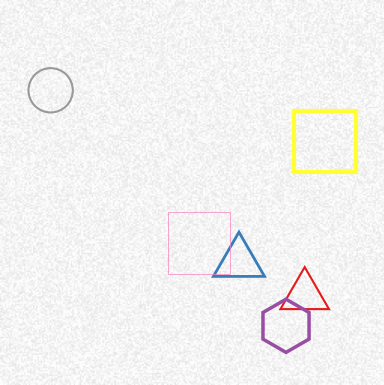[{"shape": "triangle", "thickness": 1.5, "radius": 0.36, "center": [0.791, 0.234]}, {"shape": "triangle", "thickness": 2, "radius": 0.38, "center": [0.621, 0.32]}, {"shape": "hexagon", "thickness": 2.5, "radius": 0.35, "center": [0.743, 0.154]}, {"shape": "square", "thickness": 3, "radius": 0.4, "center": [0.844, 0.633]}, {"shape": "square", "thickness": 0.5, "radius": 0.4, "center": [0.516, 0.368]}, {"shape": "circle", "thickness": 1.5, "radius": 0.29, "center": [0.132, 0.765]}]